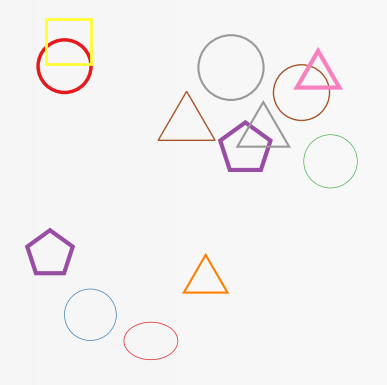[{"shape": "circle", "thickness": 2.5, "radius": 0.34, "center": [0.167, 0.828]}, {"shape": "oval", "thickness": 0.5, "radius": 0.35, "center": [0.389, 0.114]}, {"shape": "circle", "thickness": 0.5, "radius": 0.33, "center": [0.233, 0.182]}, {"shape": "circle", "thickness": 0.5, "radius": 0.35, "center": [0.853, 0.581]}, {"shape": "pentagon", "thickness": 3, "radius": 0.31, "center": [0.129, 0.34]}, {"shape": "pentagon", "thickness": 3, "radius": 0.34, "center": [0.633, 0.614]}, {"shape": "triangle", "thickness": 1.5, "radius": 0.33, "center": [0.531, 0.273]}, {"shape": "square", "thickness": 2, "radius": 0.29, "center": [0.177, 0.893]}, {"shape": "circle", "thickness": 1, "radius": 0.36, "center": [0.778, 0.759]}, {"shape": "triangle", "thickness": 1, "radius": 0.42, "center": [0.482, 0.678]}, {"shape": "triangle", "thickness": 3, "radius": 0.32, "center": [0.821, 0.804]}, {"shape": "circle", "thickness": 1.5, "radius": 0.42, "center": [0.596, 0.825]}, {"shape": "triangle", "thickness": 1.5, "radius": 0.39, "center": [0.679, 0.658]}]